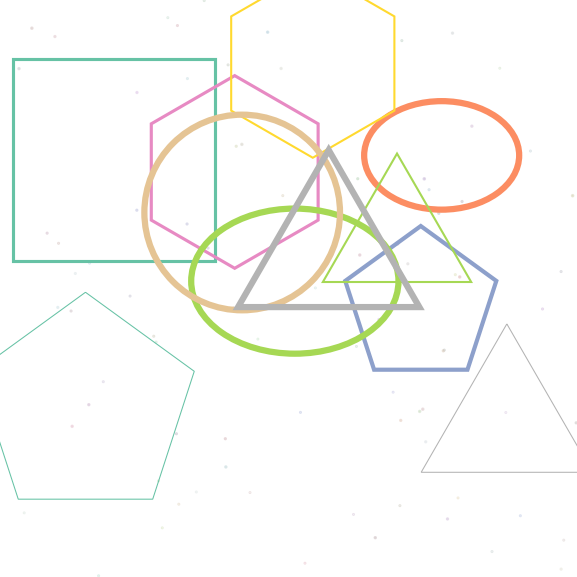[{"shape": "square", "thickness": 1.5, "radius": 0.87, "center": [0.197, 0.723]}, {"shape": "pentagon", "thickness": 0.5, "radius": 0.99, "center": [0.148, 0.295]}, {"shape": "oval", "thickness": 3, "radius": 0.67, "center": [0.765, 0.73]}, {"shape": "pentagon", "thickness": 2, "radius": 0.69, "center": [0.729, 0.47]}, {"shape": "hexagon", "thickness": 1.5, "radius": 0.83, "center": [0.406, 0.701]}, {"shape": "oval", "thickness": 3, "radius": 0.9, "center": [0.511, 0.512]}, {"shape": "triangle", "thickness": 1, "radius": 0.74, "center": [0.687, 0.585]}, {"shape": "hexagon", "thickness": 1, "radius": 0.82, "center": [0.542, 0.889]}, {"shape": "circle", "thickness": 3, "radius": 0.85, "center": [0.419, 0.631]}, {"shape": "triangle", "thickness": 3, "radius": 0.91, "center": [0.569, 0.558]}, {"shape": "triangle", "thickness": 0.5, "radius": 0.86, "center": [0.878, 0.267]}]